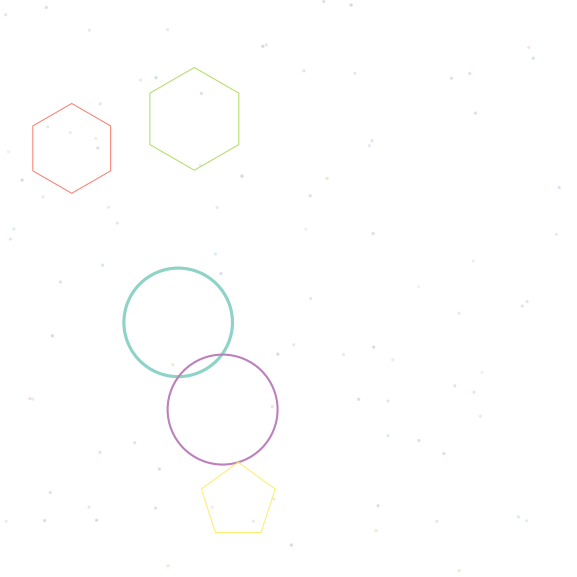[{"shape": "circle", "thickness": 1.5, "radius": 0.47, "center": [0.309, 0.441]}, {"shape": "hexagon", "thickness": 0.5, "radius": 0.39, "center": [0.124, 0.742]}, {"shape": "hexagon", "thickness": 0.5, "radius": 0.44, "center": [0.336, 0.793]}, {"shape": "circle", "thickness": 1, "radius": 0.48, "center": [0.385, 0.29]}, {"shape": "pentagon", "thickness": 0.5, "radius": 0.34, "center": [0.413, 0.132]}]